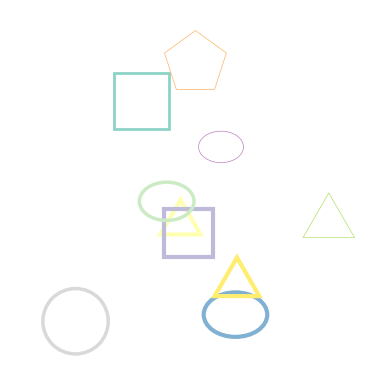[{"shape": "square", "thickness": 2, "radius": 0.36, "center": [0.368, 0.738]}, {"shape": "triangle", "thickness": 3, "radius": 0.3, "center": [0.469, 0.421]}, {"shape": "square", "thickness": 3, "radius": 0.31, "center": [0.489, 0.395]}, {"shape": "oval", "thickness": 3, "radius": 0.41, "center": [0.612, 0.183]}, {"shape": "pentagon", "thickness": 0.5, "radius": 0.42, "center": [0.508, 0.836]}, {"shape": "triangle", "thickness": 0.5, "radius": 0.39, "center": [0.854, 0.422]}, {"shape": "circle", "thickness": 2.5, "radius": 0.42, "center": [0.196, 0.166]}, {"shape": "oval", "thickness": 0.5, "radius": 0.29, "center": [0.574, 0.618]}, {"shape": "oval", "thickness": 2.5, "radius": 0.35, "center": [0.433, 0.477]}, {"shape": "triangle", "thickness": 3, "radius": 0.33, "center": [0.616, 0.264]}]